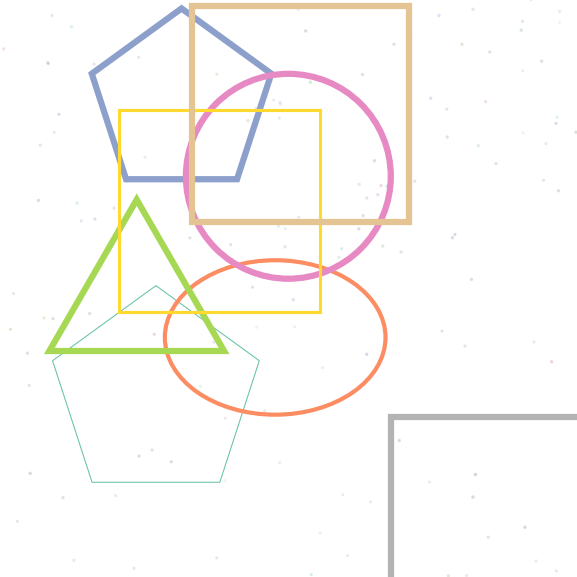[{"shape": "pentagon", "thickness": 0.5, "radius": 0.94, "center": [0.27, 0.316]}, {"shape": "oval", "thickness": 2, "radius": 0.96, "center": [0.476, 0.415]}, {"shape": "pentagon", "thickness": 3, "radius": 0.82, "center": [0.314, 0.821]}, {"shape": "circle", "thickness": 3, "radius": 0.89, "center": [0.499, 0.694]}, {"shape": "triangle", "thickness": 3, "radius": 0.87, "center": [0.237, 0.479]}, {"shape": "square", "thickness": 1.5, "radius": 0.87, "center": [0.38, 0.634]}, {"shape": "square", "thickness": 3, "radius": 0.94, "center": [0.52, 0.802]}, {"shape": "square", "thickness": 3, "radius": 0.87, "center": [0.851, 0.102]}]